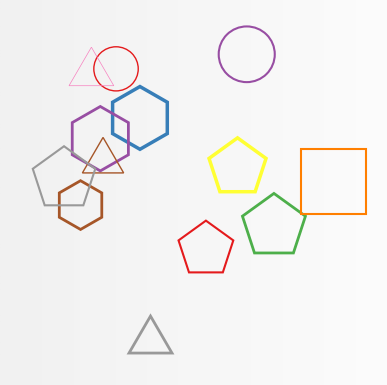[{"shape": "circle", "thickness": 1, "radius": 0.29, "center": [0.299, 0.821]}, {"shape": "pentagon", "thickness": 1.5, "radius": 0.37, "center": [0.531, 0.353]}, {"shape": "hexagon", "thickness": 2.5, "radius": 0.41, "center": [0.361, 0.694]}, {"shape": "pentagon", "thickness": 2, "radius": 0.43, "center": [0.707, 0.412]}, {"shape": "hexagon", "thickness": 2, "radius": 0.42, "center": [0.259, 0.64]}, {"shape": "circle", "thickness": 1.5, "radius": 0.36, "center": [0.637, 0.859]}, {"shape": "square", "thickness": 1.5, "radius": 0.42, "center": [0.861, 0.528]}, {"shape": "pentagon", "thickness": 2.5, "radius": 0.39, "center": [0.613, 0.565]}, {"shape": "hexagon", "thickness": 2, "radius": 0.32, "center": [0.208, 0.467]}, {"shape": "triangle", "thickness": 1, "radius": 0.31, "center": [0.266, 0.582]}, {"shape": "triangle", "thickness": 0.5, "radius": 0.33, "center": [0.236, 0.811]}, {"shape": "pentagon", "thickness": 1.5, "radius": 0.42, "center": [0.165, 0.535]}, {"shape": "triangle", "thickness": 2, "radius": 0.32, "center": [0.388, 0.115]}]